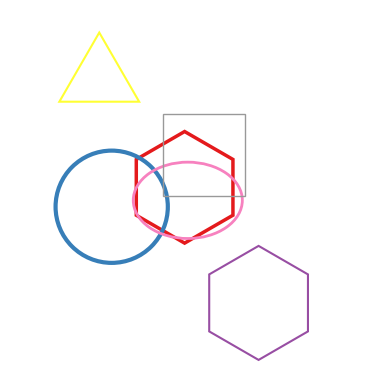[{"shape": "hexagon", "thickness": 2.5, "radius": 0.72, "center": [0.48, 0.513]}, {"shape": "circle", "thickness": 3, "radius": 0.73, "center": [0.29, 0.463]}, {"shape": "hexagon", "thickness": 1.5, "radius": 0.74, "center": [0.672, 0.213]}, {"shape": "triangle", "thickness": 1.5, "radius": 0.6, "center": [0.258, 0.796]}, {"shape": "oval", "thickness": 2, "radius": 0.71, "center": [0.488, 0.48]}, {"shape": "square", "thickness": 1, "radius": 0.53, "center": [0.53, 0.598]}]